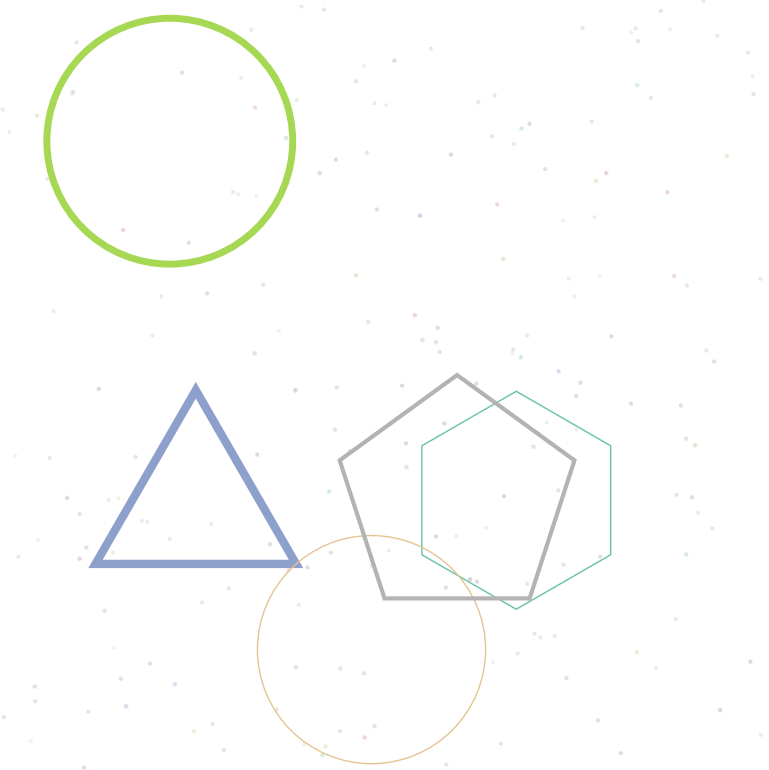[{"shape": "hexagon", "thickness": 0.5, "radius": 0.71, "center": [0.67, 0.35]}, {"shape": "triangle", "thickness": 3, "radius": 0.75, "center": [0.254, 0.343]}, {"shape": "circle", "thickness": 2.5, "radius": 0.8, "center": [0.22, 0.817]}, {"shape": "circle", "thickness": 0.5, "radius": 0.74, "center": [0.482, 0.156]}, {"shape": "pentagon", "thickness": 1.5, "radius": 0.8, "center": [0.594, 0.353]}]